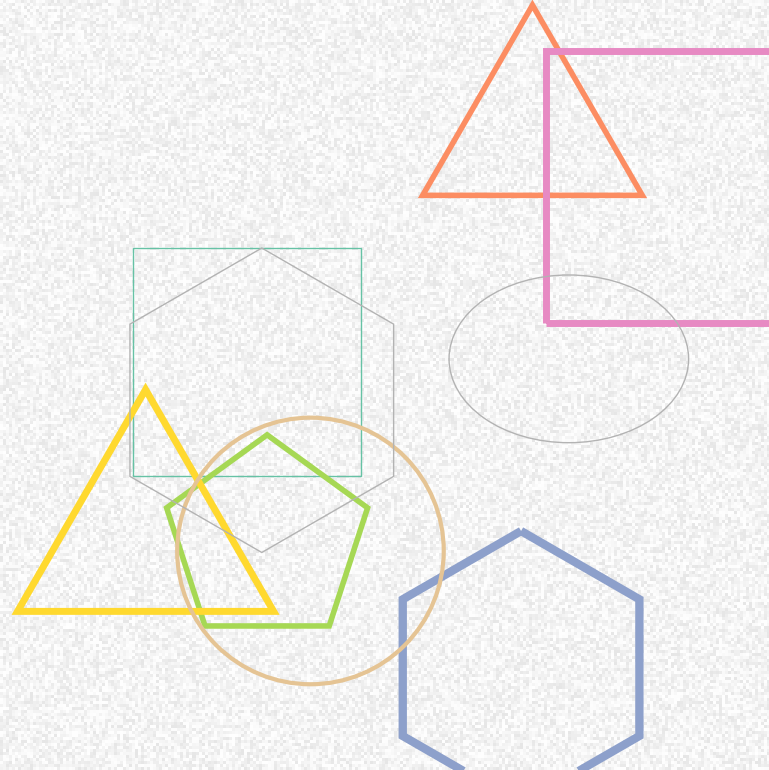[{"shape": "square", "thickness": 0.5, "radius": 0.74, "center": [0.321, 0.53]}, {"shape": "triangle", "thickness": 2, "radius": 0.82, "center": [0.692, 0.829]}, {"shape": "hexagon", "thickness": 3, "radius": 0.89, "center": [0.677, 0.133]}, {"shape": "square", "thickness": 2.5, "radius": 0.88, "center": [0.885, 0.757]}, {"shape": "pentagon", "thickness": 2, "radius": 0.69, "center": [0.347, 0.298]}, {"shape": "triangle", "thickness": 2.5, "radius": 0.96, "center": [0.189, 0.302]}, {"shape": "circle", "thickness": 1.5, "radius": 0.87, "center": [0.403, 0.284]}, {"shape": "oval", "thickness": 0.5, "radius": 0.78, "center": [0.739, 0.534]}, {"shape": "hexagon", "thickness": 0.5, "radius": 0.99, "center": [0.34, 0.48]}]